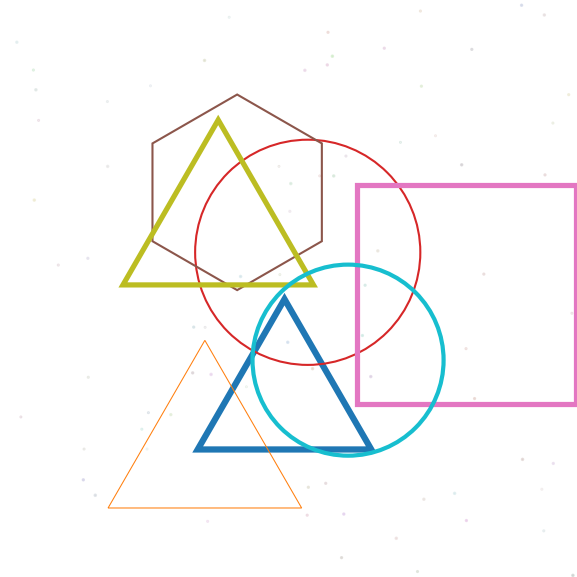[{"shape": "triangle", "thickness": 3, "radius": 0.87, "center": [0.493, 0.308]}, {"shape": "triangle", "thickness": 0.5, "radius": 0.97, "center": [0.355, 0.216]}, {"shape": "circle", "thickness": 1, "radius": 0.97, "center": [0.533, 0.562]}, {"shape": "hexagon", "thickness": 1, "radius": 0.85, "center": [0.411, 0.666]}, {"shape": "square", "thickness": 2.5, "radius": 0.95, "center": [0.808, 0.489]}, {"shape": "triangle", "thickness": 2.5, "radius": 0.95, "center": [0.378, 0.601]}, {"shape": "circle", "thickness": 2, "radius": 0.83, "center": [0.603, 0.375]}]